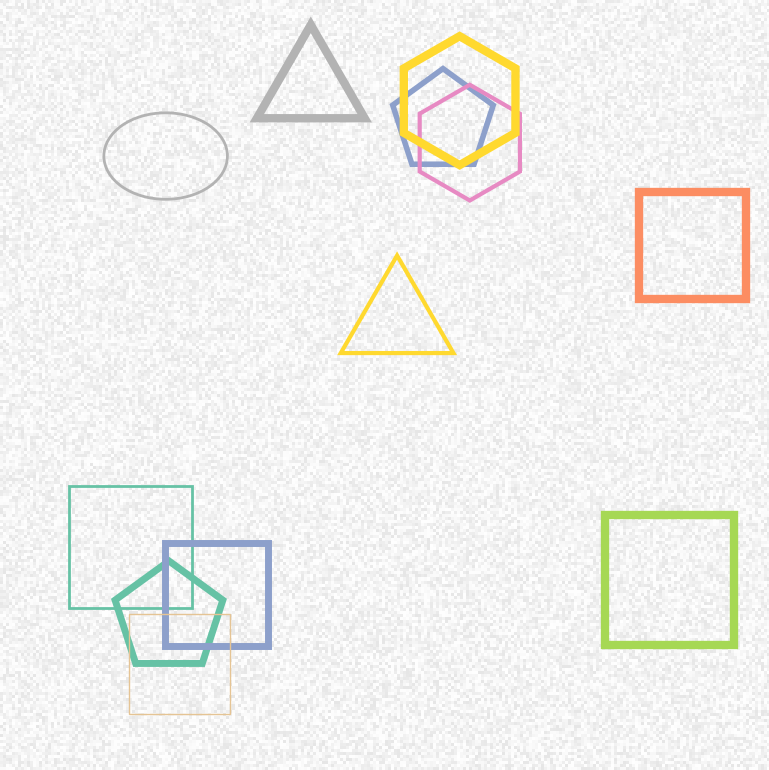[{"shape": "pentagon", "thickness": 2.5, "radius": 0.37, "center": [0.219, 0.198]}, {"shape": "square", "thickness": 1, "radius": 0.4, "center": [0.17, 0.29]}, {"shape": "square", "thickness": 3, "radius": 0.35, "center": [0.9, 0.682]}, {"shape": "pentagon", "thickness": 2, "radius": 0.34, "center": [0.575, 0.842]}, {"shape": "square", "thickness": 2.5, "radius": 0.33, "center": [0.281, 0.228]}, {"shape": "hexagon", "thickness": 1.5, "radius": 0.38, "center": [0.61, 0.815]}, {"shape": "square", "thickness": 3, "radius": 0.42, "center": [0.869, 0.247]}, {"shape": "hexagon", "thickness": 3, "radius": 0.42, "center": [0.597, 0.869]}, {"shape": "triangle", "thickness": 1.5, "radius": 0.42, "center": [0.516, 0.584]}, {"shape": "square", "thickness": 0.5, "radius": 0.33, "center": [0.233, 0.138]}, {"shape": "oval", "thickness": 1, "radius": 0.4, "center": [0.215, 0.797]}, {"shape": "triangle", "thickness": 3, "radius": 0.4, "center": [0.404, 0.887]}]